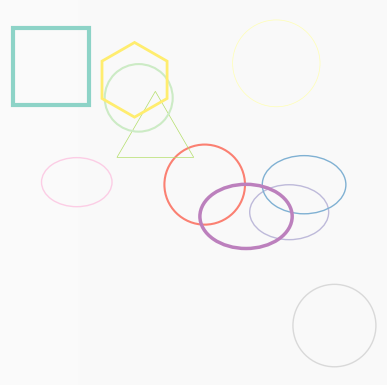[{"shape": "square", "thickness": 3, "radius": 0.5, "center": [0.131, 0.827]}, {"shape": "circle", "thickness": 0.5, "radius": 0.56, "center": [0.713, 0.835]}, {"shape": "oval", "thickness": 1, "radius": 0.51, "center": [0.746, 0.449]}, {"shape": "circle", "thickness": 1.5, "radius": 0.52, "center": [0.528, 0.521]}, {"shape": "oval", "thickness": 1, "radius": 0.54, "center": [0.785, 0.52]}, {"shape": "triangle", "thickness": 0.5, "radius": 0.57, "center": [0.401, 0.648]}, {"shape": "oval", "thickness": 1, "radius": 0.45, "center": [0.198, 0.527]}, {"shape": "circle", "thickness": 1, "radius": 0.54, "center": [0.863, 0.154]}, {"shape": "oval", "thickness": 2.5, "radius": 0.6, "center": [0.635, 0.438]}, {"shape": "circle", "thickness": 1.5, "radius": 0.44, "center": [0.358, 0.746]}, {"shape": "hexagon", "thickness": 2, "radius": 0.48, "center": [0.347, 0.793]}]